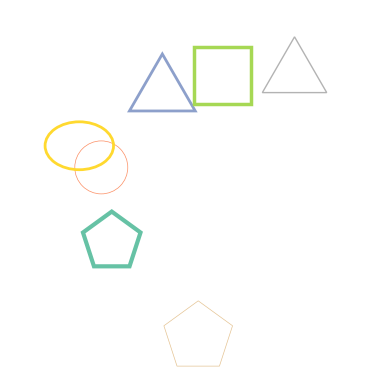[{"shape": "pentagon", "thickness": 3, "radius": 0.39, "center": [0.29, 0.372]}, {"shape": "circle", "thickness": 0.5, "radius": 0.34, "center": [0.263, 0.565]}, {"shape": "triangle", "thickness": 2, "radius": 0.49, "center": [0.422, 0.761]}, {"shape": "square", "thickness": 2.5, "radius": 0.37, "center": [0.578, 0.803]}, {"shape": "oval", "thickness": 2, "radius": 0.44, "center": [0.206, 0.621]}, {"shape": "pentagon", "thickness": 0.5, "radius": 0.47, "center": [0.515, 0.125]}, {"shape": "triangle", "thickness": 1, "radius": 0.48, "center": [0.765, 0.808]}]